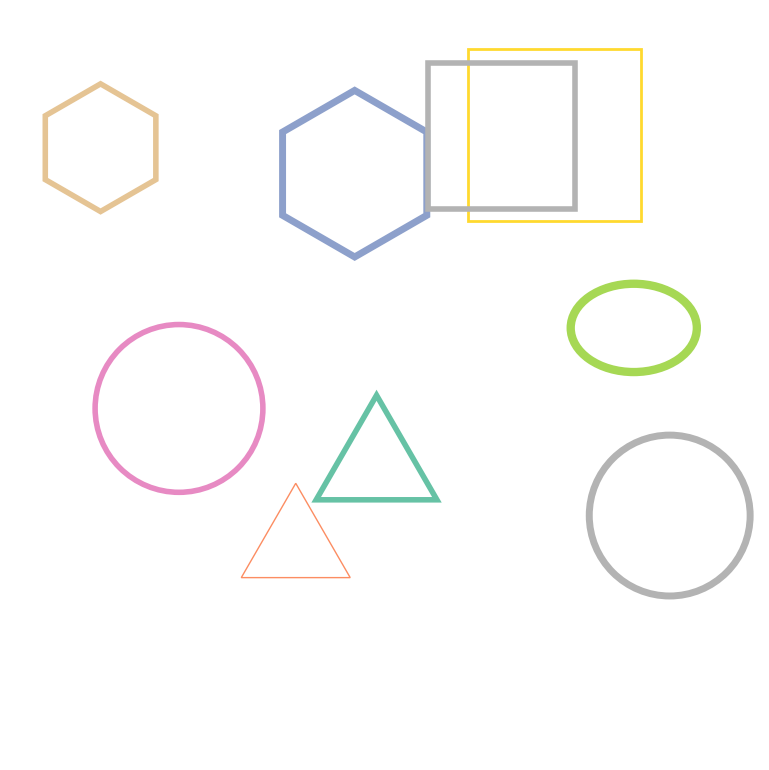[{"shape": "triangle", "thickness": 2, "radius": 0.45, "center": [0.489, 0.396]}, {"shape": "triangle", "thickness": 0.5, "radius": 0.41, "center": [0.384, 0.291]}, {"shape": "hexagon", "thickness": 2.5, "radius": 0.54, "center": [0.461, 0.774]}, {"shape": "circle", "thickness": 2, "radius": 0.54, "center": [0.232, 0.47]}, {"shape": "oval", "thickness": 3, "radius": 0.41, "center": [0.823, 0.574]}, {"shape": "square", "thickness": 1, "radius": 0.56, "center": [0.72, 0.824]}, {"shape": "hexagon", "thickness": 2, "radius": 0.41, "center": [0.131, 0.808]}, {"shape": "circle", "thickness": 2.5, "radius": 0.52, "center": [0.87, 0.33]}, {"shape": "square", "thickness": 2, "radius": 0.48, "center": [0.652, 0.823]}]